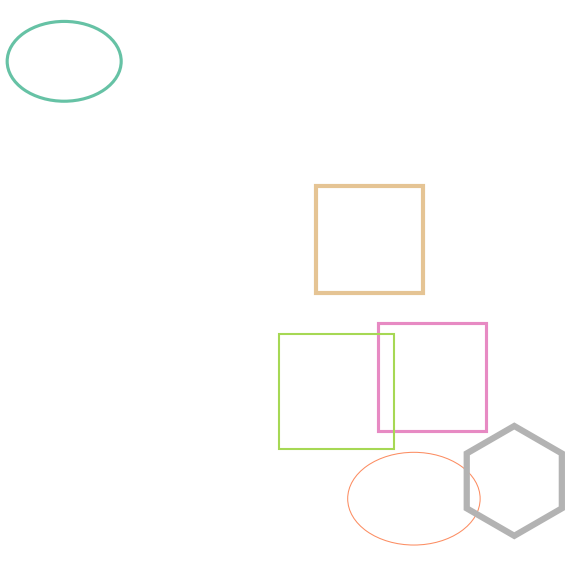[{"shape": "oval", "thickness": 1.5, "radius": 0.49, "center": [0.111, 0.893]}, {"shape": "oval", "thickness": 0.5, "radius": 0.57, "center": [0.717, 0.136]}, {"shape": "square", "thickness": 1.5, "radius": 0.47, "center": [0.748, 0.347]}, {"shape": "square", "thickness": 1, "radius": 0.5, "center": [0.582, 0.321]}, {"shape": "square", "thickness": 2, "radius": 0.46, "center": [0.64, 0.585]}, {"shape": "hexagon", "thickness": 3, "radius": 0.48, "center": [0.891, 0.166]}]